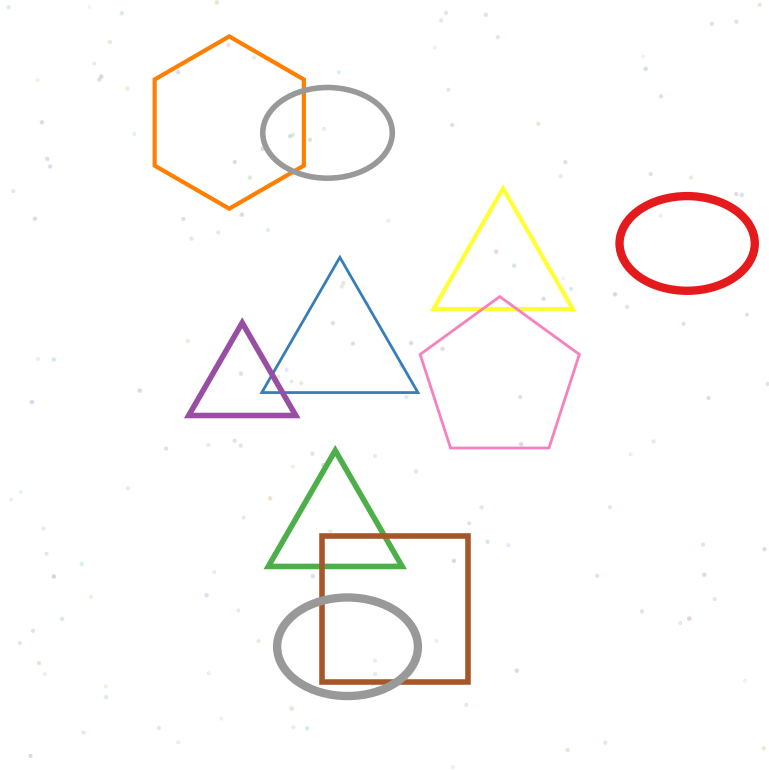[{"shape": "oval", "thickness": 3, "radius": 0.44, "center": [0.892, 0.684]}, {"shape": "triangle", "thickness": 1, "radius": 0.59, "center": [0.441, 0.549]}, {"shape": "triangle", "thickness": 2, "radius": 0.5, "center": [0.435, 0.315]}, {"shape": "triangle", "thickness": 2, "radius": 0.4, "center": [0.315, 0.501]}, {"shape": "hexagon", "thickness": 1.5, "radius": 0.56, "center": [0.298, 0.841]}, {"shape": "triangle", "thickness": 1.5, "radius": 0.52, "center": [0.653, 0.651]}, {"shape": "square", "thickness": 2, "radius": 0.47, "center": [0.513, 0.209]}, {"shape": "pentagon", "thickness": 1, "radius": 0.54, "center": [0.649, 0.506]}, {"shape": "oval", "thickness": 2, "radius": 0.42, "center": [0.425, 0.827]}, {"shape": "oval", "thickness": 3, "radius": 0.46, "center": [0.451, 0.16]}]